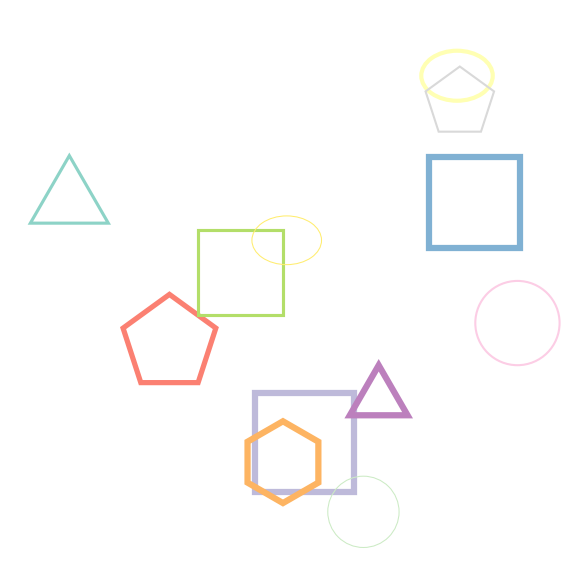[{"shape": "triangle", "thickness": 1.5, "radius": 0.39, "center": [0.12, 0.652]}, {"shape": "oval", "thickness": 2, "radius": 0.31, "center": [0.791, 0.868]}, {"shape": "square", "thickness": 3, "radius": 0.43, "center": [0.527, 0.233]}, {"shape": "pentagon", "thickness": 2.5, "radius": 0.42, "center": [0.293, 0.405]}, {"shape": "square", "thickness": 3, "radius": 0.39, "center": [0.822, 0.649]}, {"shape": "hexagon", "thickness": 3, "radius": 0.35, "center": [0.49, 0.199]}, {"shape": "square", "thickness": 1.5, "radius": 0.37, "center": [0.417, 0.527]}, {"shape": "circle", "thickness": 1, "radius": 0.36, "center": [0.896, 0.44]}, {"shape": "pentagon", "thickness": 1, "radius": 0.31, "center": [0.796, 0.822]}, {"shape": "triangle", "thickness": 3, "radius": 0.29, "center": [0.656, 0.309]}, {"shape": "circle", "thickness": 0.5, "radius": 0.31, "center": [0.629, 0.113]}, {"shape": "oval", "thickness": 0.5, "radius": 0.3, "center": [0.496, 0.583]}]